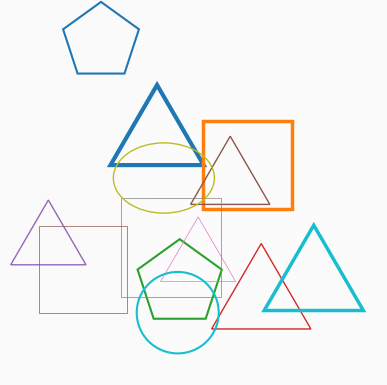[{"shape": "pentagon", "thickness": 1.5, "radius": 0.51, "center": [0.261, 0.892]}, {"shape": "triangle", "thickness": 3, "radius": 0.69, "center": [0.405, 0.641]}, {"shape": "square", "thickness": 2.5, "radius": 0.57, "center": [0.638, 0.572]}, {"shape": "pentagon", "thickness": 1.5, "radius": 0.57, "center": [0.464, 0.265]}, {"shape": "triangle", "thickness": 1, "radius": 0.74, "center": [0.674, 0.22]}, {"shape": "triangle", "thickness": 1, "radius": 0.56, "center": [0.125, 0.368]}, {"shape": "triangle", "thickness": 1, "radius": 0.59, "center": [0.594, 0.528]}, {"shape": "square", "thickness": 0.5, "radius": 0.57, "center": [0.215, 0.3]}, {"shape": "triangle", "thickness": 0.5, "radius": 0.56, "center": [0.511, 0.325]}, {"shape": "square", "thickness": 0.5, "radius": 0.64, "center": [0.441, 0.358]}, {"shape": "oval", "thickness": 1, "radius": 0.65, "center": [0.423, 0.538]}, {"shape": "triangle", "thickness": 2.5, "radius": 0.74, "center": [0.81, 0.267]}, {"shape": "circle", "thickness": 1.5, "radius": 0.53, "center": [0.459, 0.188]}]